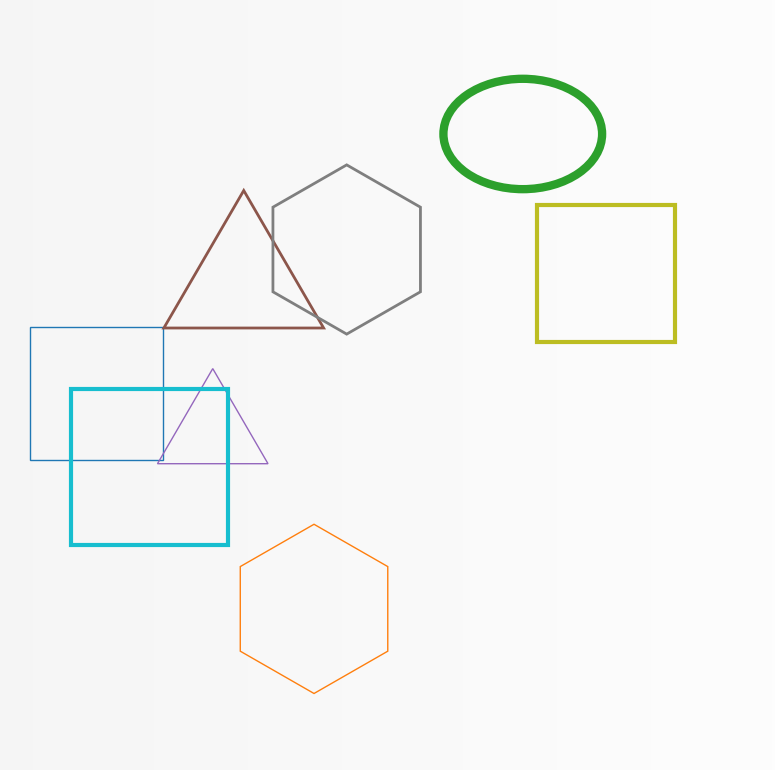[{"shape": "square", "thickness": 0.5, "radius": 0.43, "center": [0.124, 0.489]}, {"shape": "hexagon", "thickness": 0.5, "radius": 0.55, "center": [0.405, 0.209]}, {"shape": "oval", "thickness": 3, "radius": 0.51, "center": [0.675, 0.826]}, {"shape": "triangle", "thickness": 0.5, "radius": 0.41, "center": [0.275, 0.439]}, {"shape": "triangle", "thickness": 1, "radius": 0.6, "center": [0.315, 0.634]}, {"shape": "hexagon", "thickness": 1, "radius": 0.55, "center": [0.447, 0.676]}, {"shape": "square", "thickness": 1.5, "radius": 0.44, "center": [0.782, 0.645]}, {"shape": "square", "thickness": 1.5, "radius": 0.51, "center": [0.193, 0.394]}]